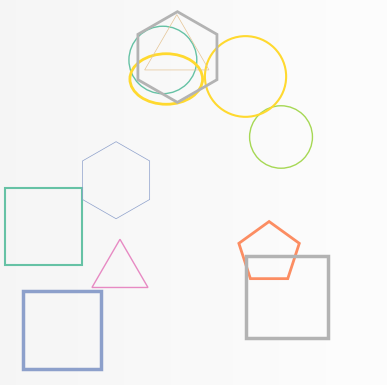[{"shape": "circle", "thickness": 1, "radius": 0.44, "center": [0.42, 0.844]}, {"shape": "square", "thickness": 1.5, "radius": 0.5, "center": [0.113, 0.411]}, {"shape": "pentagon", "thickness": 2, "radius": 0.41, "center": [0.694, 0.343]}, {"shape": "hexagon", "thickness": 0.5, "radius": 0.5, "center": [0.3, 0.532]}, {"shape": "square", "thickness": 2.5, "radius": 0.51, "center": [0.16, 0.143]}, {"shape": "triangle", "thickness": 1, "radius": 0.42, "center": [0.31, 0.295]}, {"shape": "circle", "thickness": 1, "radius": 0.41, "center": [0.725, 0.644]}, {"shape": "oval", "thickness": 2, "radius": 0.47, "center": [0.429, 0.795]}, {"shape": "circle", "thickness": 1.5, "radius": 0.52, "center": [0.634, 0.801]}, {"shape": "triangle", "thickness": 0.5, "radius": 0.48, "center": [0.456, 0.866]}, {"shape": "hexagon", "thickness": 2, "radius": 0.59, "center": [0.458, 0.852]}, {"shape": "square", "thickness": 2.5, "radius": 0.53, "center": [0.74, 0.228]}]